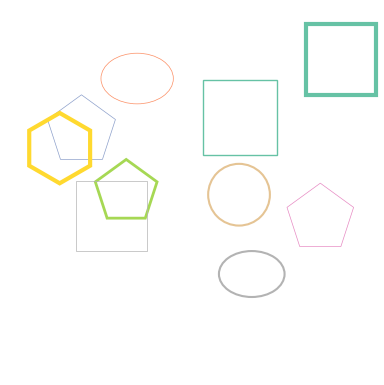[{"shape": "square", "thickness": 3, "radius": 0.46, "center": [0.886, 0.845]}, {"shape": "square", "thickness": 1, "radius": 0.48, "center": [0.624, 0.694]}, {"shape": "oval", "thickness": 0.5, "radius": 0.47, "center": [0.356, 0.796]}, {"shape": "pentagon", "thickness": 0.5, "radius": 0.46, "center": [0.212, 0.661]}, {"shape": "pentagon", "thickness": 0.5, "radius": 0.45, "center": [0.832, 0.433]}, {"shape": "pentagon", "thickness": 2, "radius": 0.42, "center": [0.328, 0.502]}, {"shape": "hexagon", "thickness": 3, "radius": 0.46, "center": [0.155, 0.615]}, {"shape": "circle", "thickness": 1.5, "radius": 0.4, "center": [0.621, 0.494]}, {"shape": "square", "thickness": 0.5, "radius": 0.46, "center": [0.29, 0.439]}, {"shape": "oval", "thickness": 1.5, "radius": 0.43, "center": [0.654, 0.288]}]